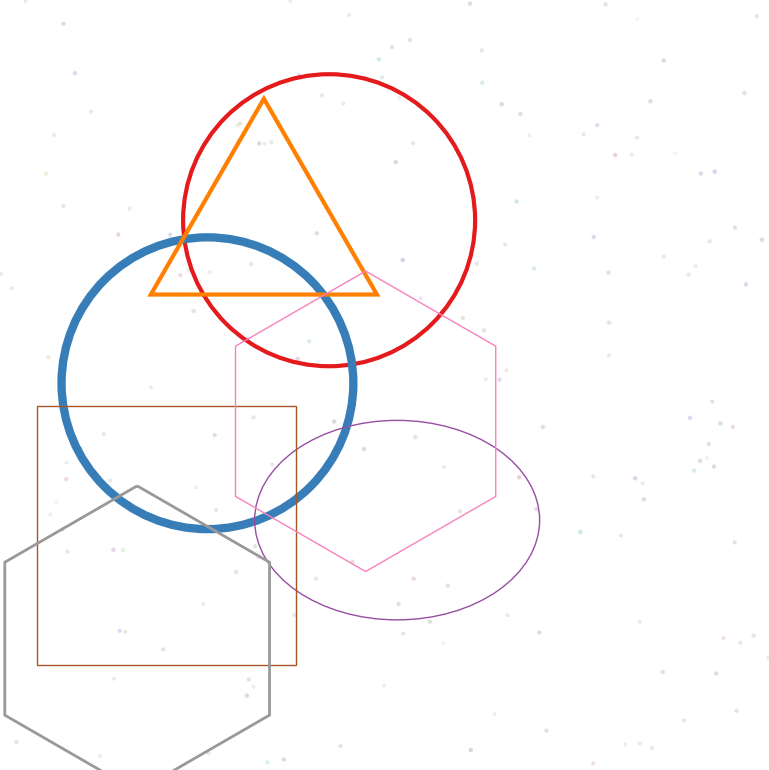[{"shape": "circle", "thickness": 1.5, "radius": 0.95, "center": [0.427, 0.714]}, {"shape": "circle", "thickness": 3, "radius": 0.95, "center": [0.269, 0.502]}, {"shape": "oval", "thickness": 0.5, "radius": 0.93, "center": [0.516, 0.325]}, {"shape": "triangle", "thickness": 1.5, "radius": 0.85, "center": [0.343, 0.702]}, {"shape": "square", "thickness": 0.5, "radius": 0.84, "center": [0.216, 0.304]}, {"shape": "hexagon", "thickness": 0.5, "radius": 0.98, "center": [0.475, 0.453]}, {"shape": "hexagon", "thickness": 1, "radius": 0.99, "center": [0.178, 0.171]}]